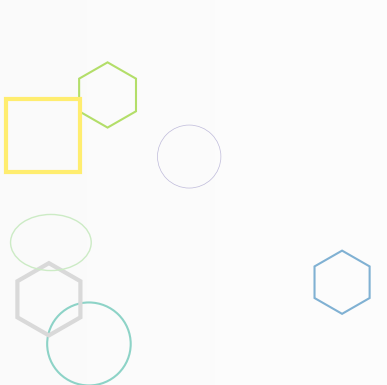[{"shape": "circle", "thickness": 1.5, "radius": 0.54, "center": [0.23, 0.107]}, {"shape": "circle", "thickness": 0.5, "radius": 0.41, "center": [0.488, 0.593]}, {"shape": "hexagon", "thickness": 1.5, "radius": 0.41, "center": [0.883, 0.267]}, {"shape": "hexagon", "thickness": 1.5, "radius": 0.42, "center": [0.278, 0.753]}, {"shape": "hexagon", "thickness": 3, "radius": 0.47, "center": [0.126, 0.223]}, {"shape": "oval", "thickness": 1, "radius": 0.52, "center": [0.131, 0.37]}, {"shape": "square", "thickness": 3, "radius": 0.47, "center": [0.111, 0.648]}]